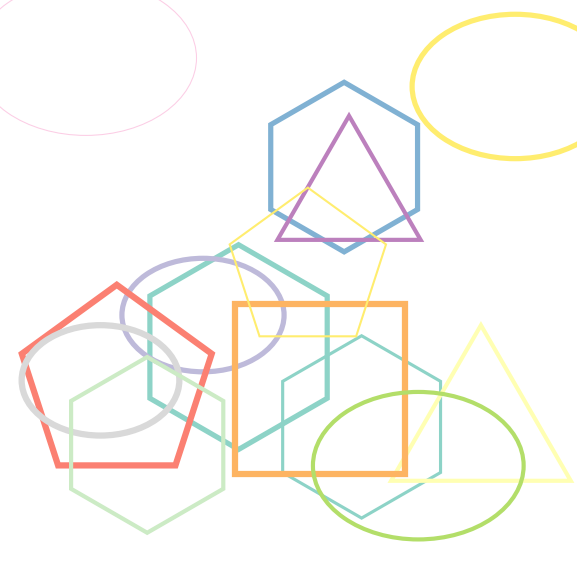[{"shape": "hexagon", "thickness": 1.5, "radius": 0.79, "center": [0.626, 0.26]}, {"shape": "hexagon", "thickness": 2.5, "radius": 0.89, "center": [0.413, 0.398]}, {"shape": "triangle", "thickness": 2, "radius": 0.9, "center": [0.833, 0.256]}, {"shape": "oval", "thickness": 2.5, "radius": 0.7, "center": [0.352, 0.454]}, {"shape": "pentagon", "thickness": 3, "radius": 0.86, "center": [0.202, 0.333]}, {"shape": "hexagon", "thickness": 2.5, "radius": 0.73, "center": [0.596, 0.71]}, {"shape": "square", "thickness": 3, "radius": 0.73, "center": [0.555, 0.326]}, {"shape": "oval", "thickness": 2, "radius": 0.91, "center": [0.724, 0.193]}, {"shape": "oval", "thickness": 0.5, "radius": 0.96, "center": [0.149, 0.899]}, {"shape": "oval", "thickness": 3, "radius": 0.68, "center": [0.174, 0.34]}, {"shape": "triangle", "thickness": 2, "radius": 0.72, "center": [0.604, 0.655]}, {"shape": "hexagon", "thickness": 2, "radius": 0.76, "center": [0.255, 0.229]}, {"shape": "pentagon", "thickness": 1, "radius": 0.71, "center": [0.533, 0.532]}, {"shape": "oval", "thickness": 2.5, "radius": 0.89, "center": [0.892, 0.849]}]